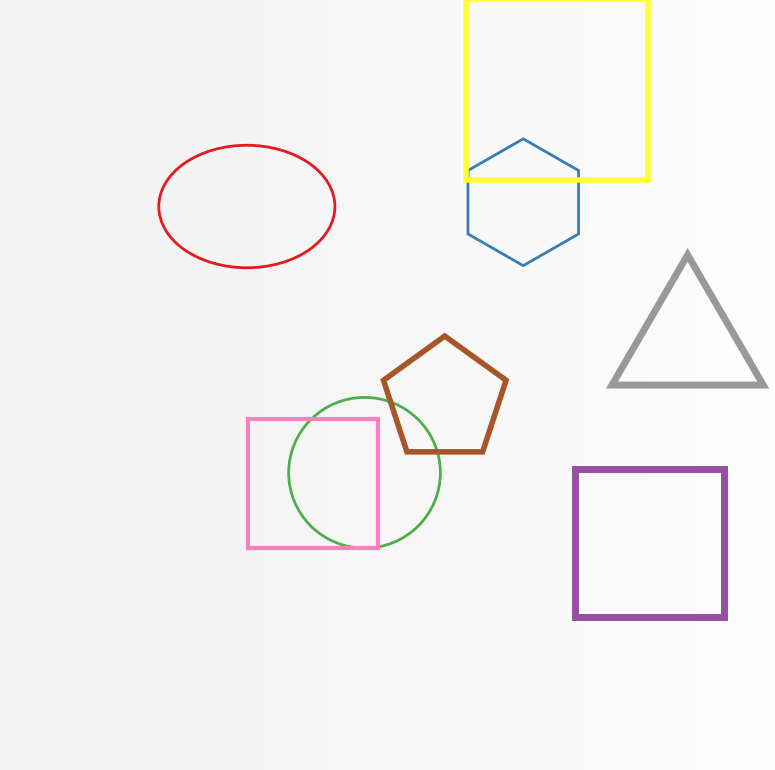[{"shape": "oval", "thickness": 1, "radius": 0.57, "center": [0.319, 0.732]}, {"shape": "hexagon", "thickness": 1, "radius": 0.41, "center": [0.675, 0.737]}, {"shape": "circle", "thickness": 1, "radius": 0.49, "center": [0.47, 0.386]}, {"shape": "square", "thickness": 2.5, "radius": 0.48, "center": [0.838, 0.295]}, {"shape": "square", "thickness": 2, "radius": 0.59, "center": [0.718, 0.884]}, {"shape": "pentagon", "thickness": 2, "radius": 0.42, "center": [0.574, 0.48]}, {"shape": "square", "thickness": 1.5, "radius": 0.42, "center": [0.404, 0.372]}, {"shape": "triangle", "thickness": 2.5, "radius": 0.56, "center": [0.887, 0.556]}]